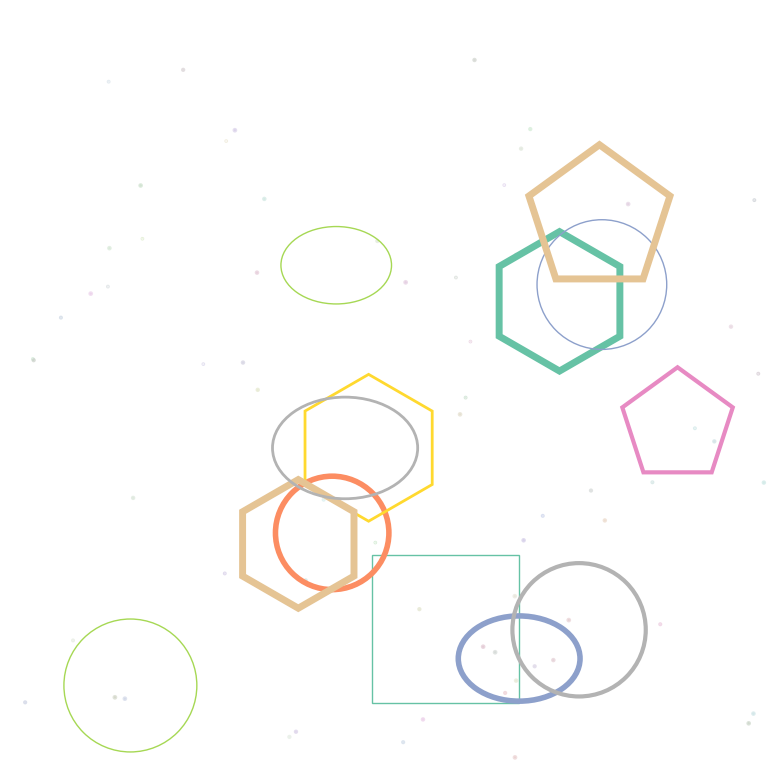[{"shape": "hexagon", "thickness": 2.5, "radius": 0.45, "center": [0.727, 0.609]}, {"shape": "square", "thickness": 0.5, "radius": 0.48, "center": [0.579, 0.183]}, {"shape": "circle", "thickness": 2, "radius": 0.37, "center": [0.431, 0.308]}, {"shape": "circle", "thickness": 0.5, "radius": 0.42, "center": [0.782, 0.63]}, {"shape": "oval", "thickness": 2, "radius": 0.4, "center": [0.674, 0.145]}, {"shape": "pentagon", "thickness": 1.5, "radius": 0.38, "center": [0.88, 0.448]}, {"shape": "oval", "thickness": 0.5, "radius": 0.36, "center": [0.437, 0.656]}, {"shape": "circle", "thickness": 0.5, "radius": 0.43, "center": [0.169, 0.11]}, {"shape": "hexagon", "thickness": 1, "radius": 0.48, "center": [0.479, 0.418]}, {"shape": "pentagon", "thickness": 2.5, "radius": 0.48, "center": [0.779, 0.716]}, {"shape": "hexagon", "thickness": 2.5, "radius": 0.42, "center": [0.387, 0.294]}, {"shape": "circle", "thickness": 1.5, "radius": 0.43, "center": [0.752, 0.182]}, {"shape": "oval", "thickness": 1, "radius": 0.47, "center": [0.448, 0.418]}]